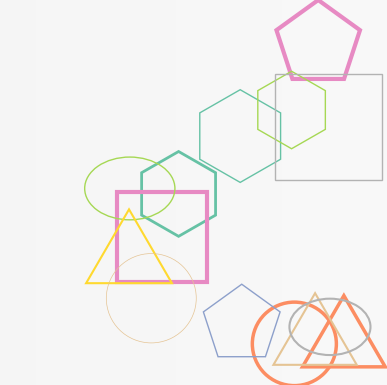[{"shape": "hexagon", "thickness": 2, "radius": 0.55, "center": [0.461, 0.496]}, {"shape": "hexagon", "thickness": 1, "radius": 0.6, "center": [0.62, 0.647]}, {"shape": "triangle", "thickness": 2.5, "radius": 0.62, "center": [0.887, 0.109]}, {"shape": "circle", "thickness": 2.5, "radius": 0.54, "center": [0.76, 0.107]}, {"shape": "pentagon", "thickness": 1, "radius": 0.52, "center": [0.624, 0.158]}, {"shape": "square", "thickness": 3, "radius": 0.58, "center": [0.418, 0.384]}, {"shape": "pentagon", "thickness": 3, "radius": 0.57, "center": [0.821, 0.887]}, {"shape": "hexagon", "thickness": 1, "radius": 0.5, "center": [0.752, 0.714]}, {"shape": "oval", "thickness": 1, "radius": 0.58, "center": [0.335, 0.511]}, {"shape": "triangle", "thickness": 1.5, "radius": 0.64, "center": [0.333, 0.328]}, {"shape": "circle", "thickness": 0.5, "radius": 0.58, "center": [0.39, 0.225]}, {"shape": "triangle", "thickness": 1.5, "radius": 0.62, "center": [0.813, 0.114]}, {"shape": "square", "thickness": 1, "radius": 0.69, "center": [0.848, 0.669]}, {"shape": "oval", "thickness": 1.5, "radius": 0.52, "center": [0.852, 0.151]}]